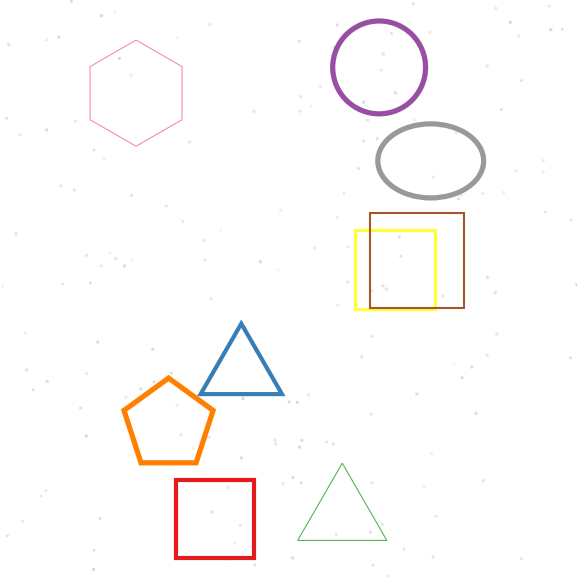[{"shape": "square", "thickness": 2, "radius": 0.34, "center": [0.373, 0.101]}, {"shape": "triangle", "thickness": 2, "radius": 0.41, "center": [0.418, 0.357]}, {"shape": "triangle", "thickness": 0.5, "radius": 0.45, "center": [0.593, 0.108]}, {"shape": "circle", "thickness": 2.5, "radius": 0.4, "center": [0.657, 0.882]}, {"shape": "pentagon", "thickness": 2.5, "radius": 0.41, "center": [0.292, 0.263]}, {"shape": "square", "thickness": 1.5, "radius": 0.35, "center": [0.684, 0.533]}, {"shape": "square", "thickness": 1, "radius": 0.41, "center": [0.722, 0.548]}, {"shape": "hexagon", "thickness": 0.5, "radius": 0.46, "center": [0.236, 0.838]}, {"shape": "oval", "thickness": 2.5, "radius": 0.46, "center": [0.746, 0.721]}]